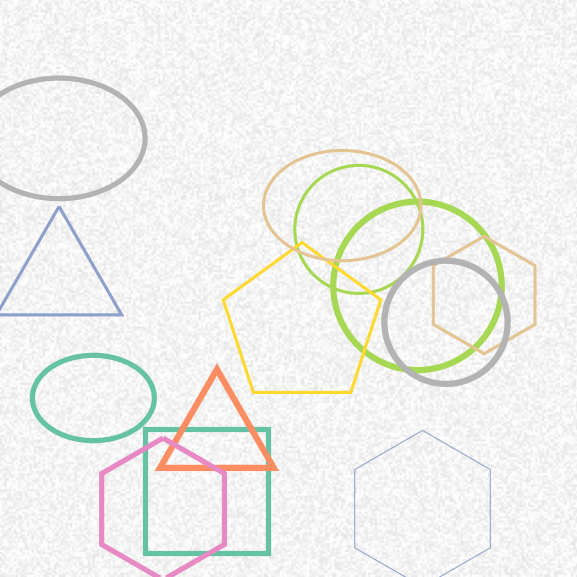[{"shape": "oval", "thickness": 2.5, "radius": 0.53, "center": [0.162, 0.31]}, {"shape": "square", "thickness": 2.5, "radius": 0.53, "center": [0.357, 0.149]}, {"shape": "triangle", "thickness": 3, "radius": 0.57, "center": [0.376, 0.246]}, {"shape": "triangle", "thickness": 1.5, "radius": 0.63, "center": [0.102, 0.516]}, {"shape": "hexagon", "thickness": 0.5, "radius": 0.68, "center": [0.732, 0.118]}, {"shape": "hexagon", "thickness": 2.5, "radius": 0.61, "center": [0.282, 0.118]}, {"shape": "circle", "thickness": 3, "radius": 0.73, "center": [0.723, 0.504]}, {"shape": "circle", "thickness": 1.5, "radius": 0.55, "center": [0.621, 0.602]}, {"shape": "pentagon", "thickness": 1.5, "radius": 0.72, "center": [0.523, 0.436]}, {"shape": "hexagon", "thickness": 1.5, "radius": 0.51, "center": [0.838, 0.488]}, {"shape": "oval", "thickness": 1.5, "radius": 0.68, "center": [0.593, 0.643]}, {"shape": "oval", "thickness": 2.5, "radius": 0.75, "center": [0.102, 0.76]}, {"shape": "circle", "thickness": 3, "radius": 0.53, "center": [0.772, 0.441]}]